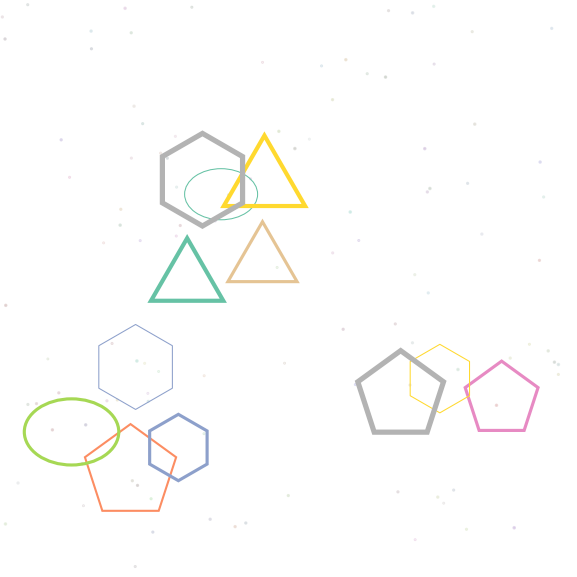[{"shape": "triangle", "thickness": 2, "radius": 0.36, "center": [0.324, 0.514]}, {"shape": "oval", "thickness": 0.5, "radius": 0.32, "center": [0.383, 0.663]}, {"shape": "pentagon", "thickness": 1, "radius": 0.42, "center": [0.226, 0.182]}, {"shape": "hexagon", "thickness": 1.5, "radius": 0.29, "center": [0.309, 0.224]}, {"shape": "hexagon", "thickness": 0.5, "radius": 0.37, "center": [0.235, 0.364]}, {"shape": "pentagon", "thickness": 1.5, "radius": 0.33, "center": [0.869, 0.307]}, {"shape": "oval", "thickness": 1.5, "radius": 0.41, "center": [0.124, 0.251]}, {"shape": "hexagon", "thickness": 0.5, "radius": 0.3, "center": [0.762, 0.344]}, {"shape": "triangle", "thickness": 2, "radius": 0.41, "center": [0.458, 0.683]}, {"shape": "triangle", "thickness": 1.5, "radius": 0.35, "center": [0.455, 0.546]}, {"shape": "hexagon", "thickness": 2.5, "radius": 0.4, "center": [0.351, 0.688]}, {"shape": "pentagon", "thickness": 2.5, "radius": 0.39, "center": [0.694, 0.314]}]